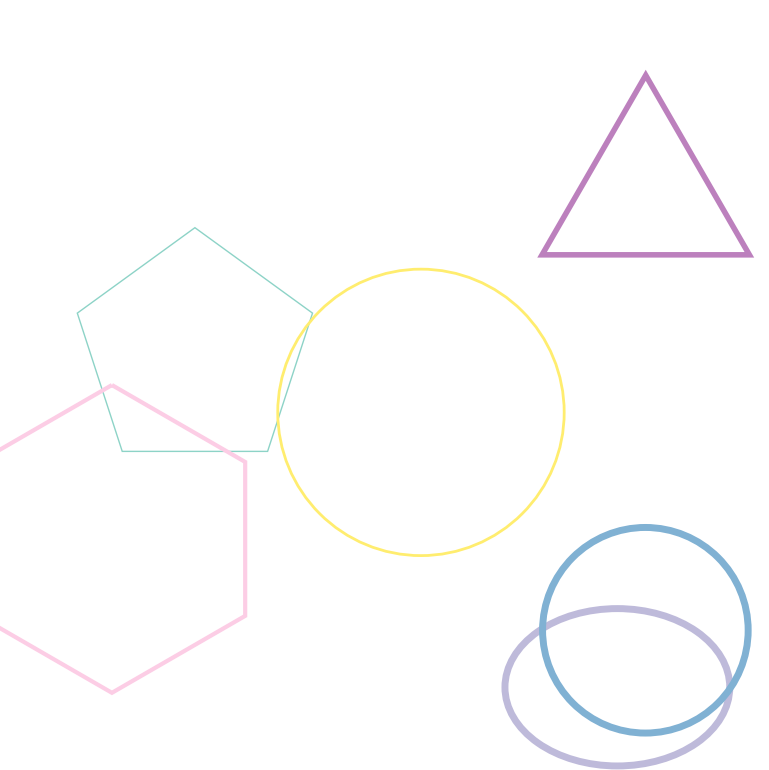[{"shape": "pentagon", "thickness": 0.5, "radius": 0.8, "center": [0.253, 0.544]}, {"shape": "oval", "thickness": 2.5, "radius": 0.73, "center": [0.802, 0.107]}, {"shape": "circle", "thickness": 2.5, "radius": 0.67, "center": [0.838, 0.181]}, {"shape": "hexagon", "thickness": 1.5, "radius": 1.0, "center": [0.145, 0.3]}, {"shape": "triangle", "thickness": 2, "radius": 0.78, "center": [0.839, 0.747]}, {"shape": "circle", "thickness": 1, "radius": 0.93, "center": [0.547, 0.464]}]